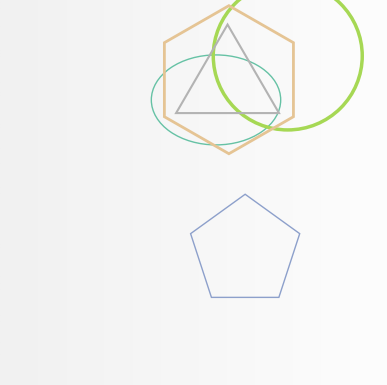[{"shape": "oval", "thickness": 1, "radius": 0.83, "center": [0.557, 0.74]}, {"shape": "pentagon", "thickness": 1, "radius": 0.74, "center": [0.633, 0.347]}, {"shape": "circle", "thickness": 2.5, "radius": 0.96, "center": [0.743, 0.855]}, {"shape": "hexagon", "thickness": 2, "radius": 0.96, "center": [0.591, 0.793]}, {"shape": "triangle", "thickness": 1.5, "radius": 0.77, "center": [0.587, 0.783]}]